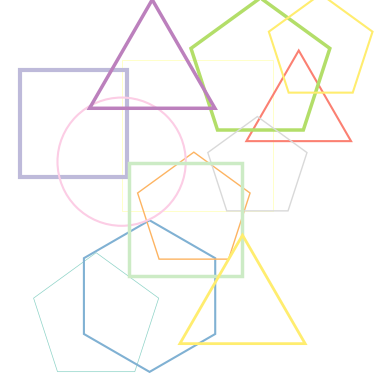[{"shape": "pentagon", "thickness": 0.5, "radius": 0.85, "center": [0.25, 0.173]}, {"shape": "square", "thickness": 0.5, "radius": 0.98, "center": [0.513, 0.647]}, {"shape": "square", "thickness": 3, "radius": 0.69, "center": [0.192, 0.678]}, {"shape": "triangle", "thickness": 1.5, "radius": 0.78, "center": [0.776, 0.712]}, {"shape": "hexagon", "thickness": 1.5, "radius": 0.98, "center": [0.388, 0.231]}, {"shape": "pentagon", "thickness": 1, "radius": 0.77, "center": [0.503, 0.451]}, {"shape": "pentagon", "thickness": 2.5, "radius": 0.95, "center": [0.676, 0.816]}, {"shape": "circle", "thickness": 1.5, "radius": 0.83, "center": [0.316, 0.58]}, {"shape": "pentagon", "thickness": 1, "radius": 0.68, "center": [0.669, 0.562]}, {"shape": "triangle", "thickness": 2.5, "radius": 0.94, "center": [0.395, 0.813]}, {"shape": "square", "thickness": 2.5, "radius": 0.73, "center": [0.483, 0.429]}, {"shape": "triangle", "thickness": 2, "radius": 0.94, "center": [0.63, 0.201]}, {"shape": "pentagon", "thickness": 1.5, "radius": 0.71, "center": [0.833, 0.874]}]